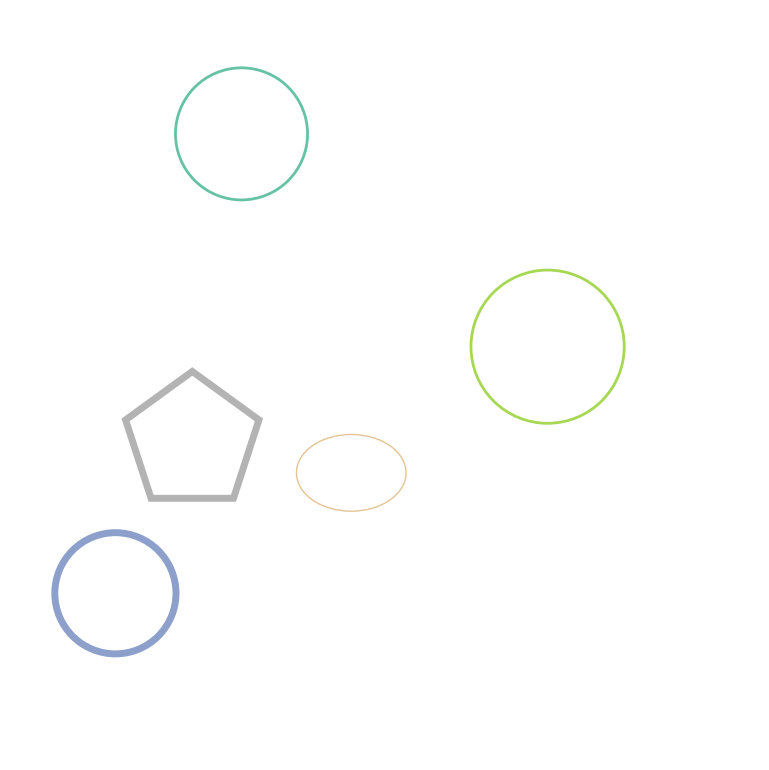[{"shape": "circle", "thickness": 1, "radius": 0.43, "center": [0.314, 0.826]}, {"shape": "circle", "thickness": 2.5, "radius": 0.39, "center": [0.15, 0.23]}, {"shape": "circle", "thickness": 1, "radius": 0.5, "center": [0.711, 0.55]}, {"shape": "oval", "thickness": 0.5, "radius": 0.36, "center": [0.456, 0.386]}, {"shape": "pentagon", "thickness": 2.5, "radius": 0.46, "center": [0.25, 0.427]}]